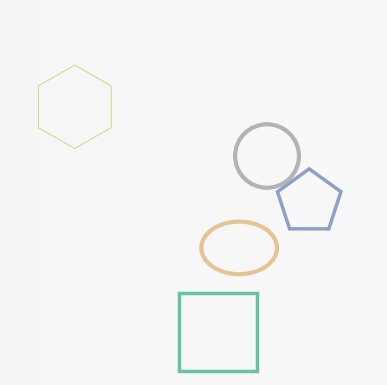[{"shape": "square", "thickness": 2.5, "radius": 0.51, "center": [0.562, 0.138]}, {"shape": "pentagon", "thickness": 2.5, "radius": 0.43, "center": [0.798, 0.475]}, {"shape": "hexagon", "thickness": 0.5, "radius": 0.54, "center": [0.193, 0.723]}, {"shape": "oval", "thickness": 3, "radius": 0.49, "center": [0.617, 0.356]}, {"shape": "circle", "thickness": 3, "radius": 0.41, "center": [0.689, 0.595]}]